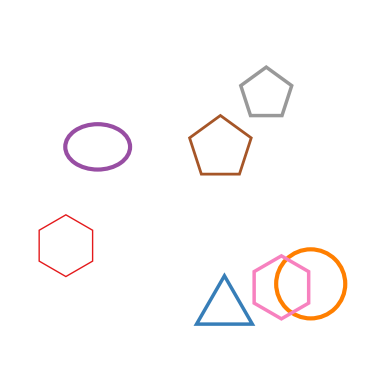[{"shape": "hexagon", "thickness": 1, "radius": 0.4, "center": [0.171, 0.362]}, {"shape": "triangle", "thickness": 2.5, "radius": 0.42, "center": [0.583, 0.2]}, {"shape": "oval", "thickness": 3, "radius": 0.42, "center": [0.254, 0.619]}, {"shape": "circle", "thickness": 3, "radius": 0.45, "center": [0.807, 0.263]}, {"shape": "pentagon", "thickness": 2, "radius": 0.42, "center": [0.572, 0.616]}, {"shape": "hexagon", "thickness": 2.5, "radius": 0.41, "center": [0.731, 0.254]}, {"shape": "pentagon", "thickness": 2.5, "radius": 0.35, "center": [0.692, 0.756]}]